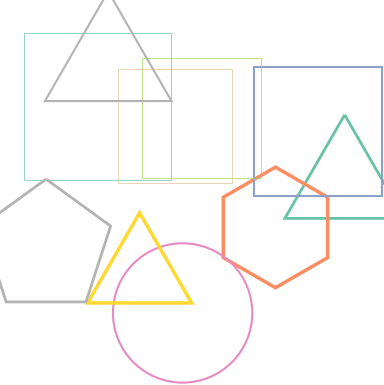[{"shape": "triangle", "thickness": 2, "radius": 0.9, "center": [0.895, 0.522]}, {"shape": "square", "thickness": 0.5, "radius": 0.96, "center": [0.253, 0.724]}, {"shape": "hexagon", "thickness": 2.5, "radius": 0.78, "center": [0.716, 0.409]}, {"shape": "square", "thickness": 1.5, "radius": 0.84, "center": [0.826, 0.659]}, {"shape": "circle", "thickness": 1.5, "radius": 0.9, "center": [0.474, 0.187]}, {"shape": "square", "thickness": 0.5, "radius": 0.78, "center": [0.524, 0.694]}, {"shape": "triangle", "thickness": 2.5, "radius": 0.78, "center": [0.363, 0.291]}, {"shape": "square", "thickness": 0.5, "radius": 0.74, "center": [0.454, 0.672]}, {"shape": "triangle", "thickness": 1.5, "radius": 0.95, "center": [0.281, 0.832]}, {"shape": "pentagon", "thickness": 2, "radius": 0.88, "center": [0.12, 0.358]}]